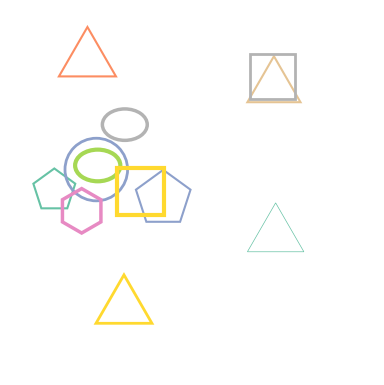[{"shape": "triangle", "thickness": 0.5, "radius": 0.42, "center": [0.716, 0.388]}, {"shape": "pentagon", "thickness": 1.5, "radius": 0.29, "center": [0.141, 0.505]}, {"shape": "triangle", "thickness": 1.5, "radius": 0.43, "center": [0.227, 0.844]}, {"shape": "pentagon", "thickness": 1.5, "radius": 0.37, "center": [0.424, 0.484]}, {"shape": "circle", "thickness": 2, "radius": 0.41, "center": [0.25, 0.56]}, {"shape": "hexagon", "thickness": 2.5, "radius": 0.29, "center": [0.212, 0.452]}, {"shape": "oval", "thickness": 3, "radius": 0.29, "center": [0.254, 0.57]}, {"shape": "triangle", "thickness": 2, "radius": 0.42, "center": [0.322, 0.202]}, {"shape": "square", "thickness": 3, "radius": 0.31, "center": [0.365, 0.504]}, {"shape": "triangle", "thickness": 1.5, "radius": 0.4, "center": [0.712, 0.774]}, {"shape": "square", "thickness": 2, "radius": 0.29, "center": [0.708, 0.801]}, {"shape": "oval", "thickness": 2.5, "radius": 0.29, "center": [0.324, 0.676]}]